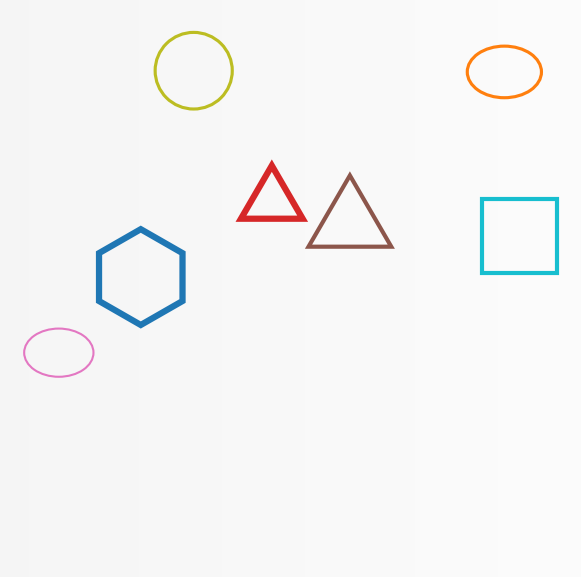[{"shape": "hexagon", "thickness": 3, "radius": 0.41, "center": [0.242, 0.519]}, {"shape": "oval", "thickness": 1.5, "radius": 0.32, "center": [0.868, 0.875]}, {"shape": "triangle", "thickness": 3, "radius": 0.31, "center": [0.468, 0.651]}, {"shape": "triangle", "thickness": 2, "radius": 0.41, "center": [0.602, 0.613]}, {"shape": "oval", "thickness": 1, "radius": 0.3, "center": [0.101, 0.388]}, {"shape": "circle", "thickness": 1.5, "radius": 0.33, "center": [0.333, 0.877]}, {"shape": "square", "thickness": 2, "radius": 0.32, "center": [0.894, 0.591]}]